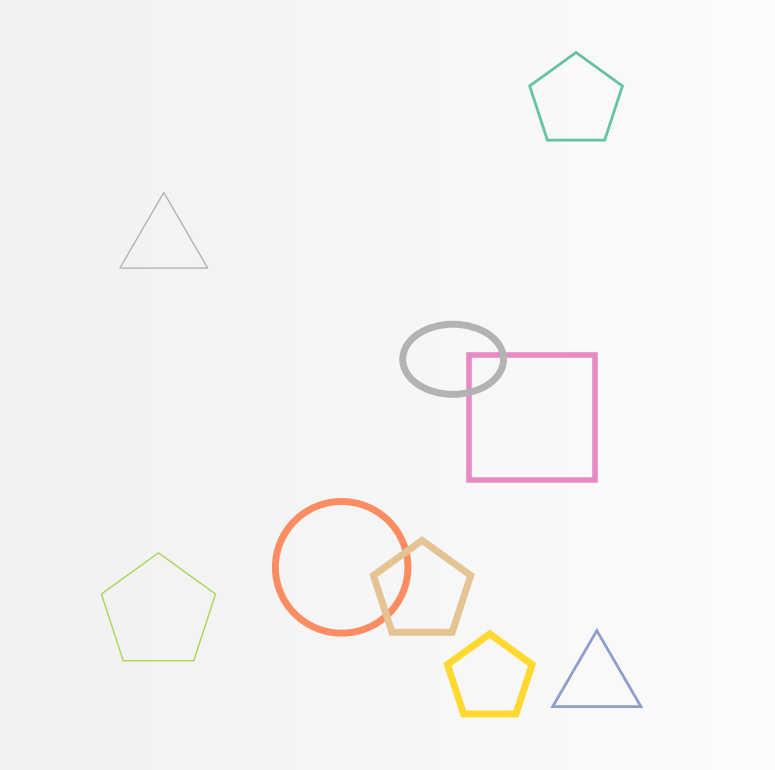[{"shape": "pentagon", "thickness": 1, "radius": 0.31, "center": [0.743, 0.869]}, {"shape": "circle", "thickness": 2.5, "radius": 0.43, "center": [0.441, 0.263]}, {"shape": "triangle", "thickness": 1, "radius": 0.33, "center": [0.77, 0.115]}, {"shape": "square", "thickness": 2, "radius": 0.41, "center": [0.687, 0.457]}, {"shape": "pentagon", "thickness": 0.5, "radius": 0.39, "center": [0.204, 0.205]}, {"shape": "pentagon", "thickness": 2.5, "radius": 0.29, "center": [0.632, 0.119]}, {"shape": "pentagon", "thickness": 2.5, "radius": 0.33, "center": [0.545, 0.232]}, {"shape": "triangle", "thickness": 0.5, "radius": 0.33, "center": [0.211, 0.685]}, {"shape": "oval", "thickness": 2.5, "radius": 0.33, "center": [0.585, 0.533]}]